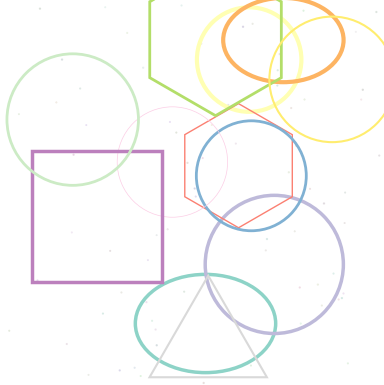[{"shape": "oval", "thickness": 2.5, "radius": 0.91, "center": [0.534, 0.16]}, {"shape": "circle", "thickness": 3, "radius": 0.68, "center": [0.647, 0.845]}, {"shape": "circle", "thickness": 2.5, "radius": 0.9, "center": [0.712, 0.313]}, {"shape": "hexagon", "thickness": 1, "radius": 0.81, "center": [0.62, 0.57]}, {"shape": "circle", "thickness": 2, "radius": 0.71, "center": [0.653, 0.543]}, {"shape": "oval", "thickness": 3, "radius": 0.78, "center": [0.736, 0.896]}, {"shape": "hexagon", "thickness": 2, "radius": 0.99, "center": [0.56, 0.897]}, {"shape": "circle", "thickness": 0.5, "radius": 0.72, "center": [0.448, 0.579]}, {"shape": "triangle", "thickness": 1.5, "radius": 0.88, "center": [0.541, 0.108]}, {"shape": "square", "thickness": 2.5, "radius": 0.85, "center": [0.252, 0.438]}, {"shape": "circle", "thickness": 2, "radius": 0.85, "center": [0.189, 0.689]}, {"shape": "circle", "thickness": 1.5, "radius": 0.82, "center": [0.863, 0.794]}]